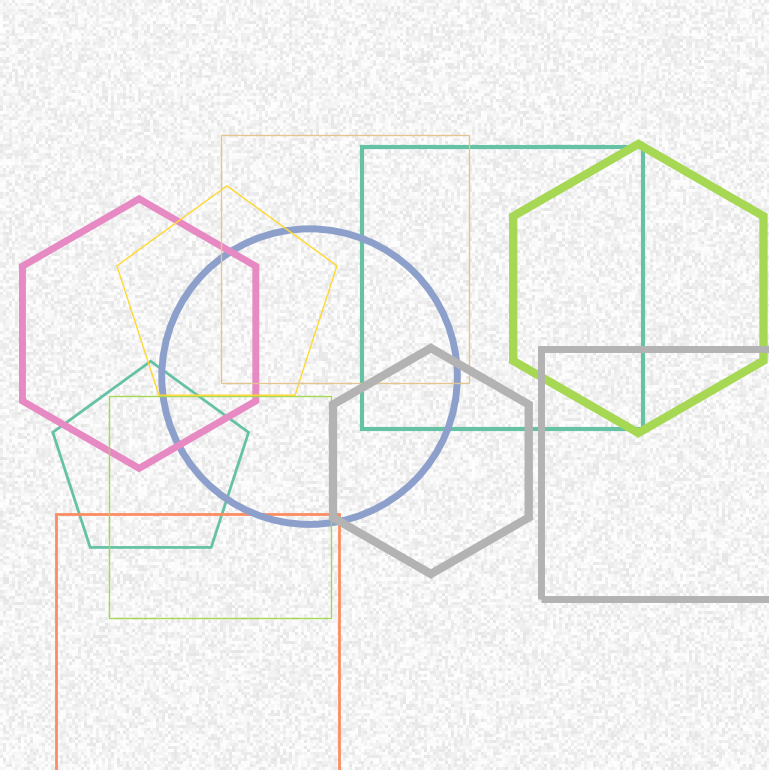[{"shape": "pentagon", "thickness": 1, "radius": 0.67, "center": [0.196, 0.397]}, {"shape": "square", "thickness": 1.5, "radius": 0.91, "center": [0.653, 0.626]}, {"shape": "square", "thickness": 1, "radius": 0.92, "center": [0.257, 0.149]}, {"shape": "circle", "thickness": 2.5, "radius": 0.96, "center": [0.402, 0.511]}, {"shape": "hexagon", "thickness": 2.5, "radius": 0.87, "center": [0.181, 0.567]}, {"shape": "square", "thickness": 0.5, "radius": 0.72, "center": [0.286, 0.342]}, {"shape": "hexagon", "thickness": 3, "radius": 0.94, "center": [0.829, 0.625]}, {"shape": "pentagon", "thickness": 0.5, "radius": 0.75, "center": [0.295, 0.608]}, {"shape": "square", "thickness": 0.5, "radius": 0.8, "center": [0.448, 0.664]}, {"shape": "hexagon", "thickness": 3, "radius": 0.73, "center": [0.56, 0.401]}, {"shape": "square", "thickness": 2.5, "radius": 0.81, "center": [0.865, 0.384]}]